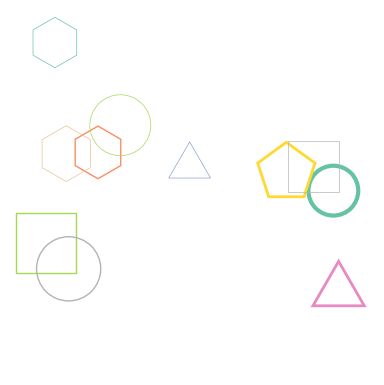[{"shape": "hexagon", "thickness": 0.5, "radius": 0.33, "center": [0.143, 0.89]}, {"shape": "circle", "thickness": 3, "radius": 0.32, "center": [0.866, 0.505]}, {"shape": "hexagon", "thickness": 1, "radius": 0.34, "center": [0.254, 0.604]}, {"shape": "triangle", "thickness": 0.5, "radius": 0.31, "center": [0.493, 0.569]}, {"shape": "triangle", "thickness": 2, "radius": 0.38, "center": [0.879, 0.244]}, {"shape": "square", "thickness": 1, "radius": 0.39, "center": [0.119, 0.368]}, {"shape": "circle", "thickness": 0.5, "radius": 0.4, "center": [0.313, 0.675]}, {"shape": "pentagon", "thickness": 2, "radius": 0.39, "center": [0.744, 0.552]}, {"shape": "hexagon", "thickness": 0.5, "radius": 0.36, "center": [0.172, 0.601]}, {"shape": "circle", "thickness": 1, "radius": 0.42, "center": [0.178, 0.302]}, {"shape": "square", "thickness": 0.5, "radius": 0.33, "center": [0.815, 0.568]}]